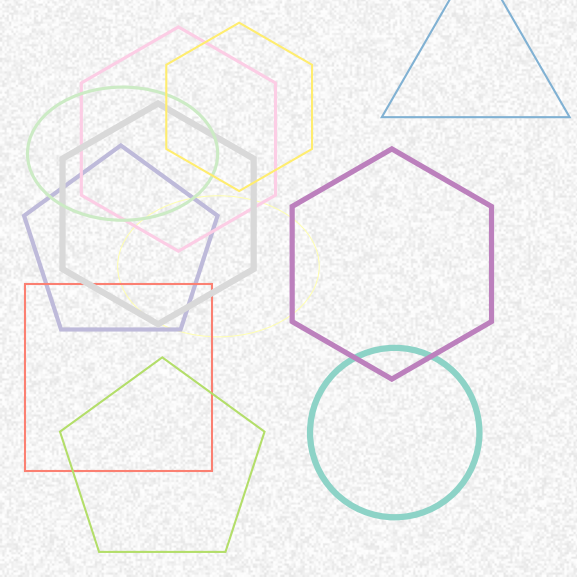[{"shape": "circle", "thickness": 3, "radius": 0.73, "center": [0.684, 0.25]}, {"shape": "oval", "thickness": 0.5, "radius": 0.87, "center": [0.378, 0.538]}, {"shape": "pentagon", "thickness": 2, "radius": 0.88, "center": [0.209, 0.571]}, {"shape": "square", "thickness": 1, "radius": 0.81, "center": [0.206, 0.346]}, {"shape": "triangle", "thickness": 1, "radius": 0.94, "center": [0.824, 0.89]}, {"shape": "pentagon", "thickness": 1, "radius": 0.93, "center": [0.281, 0.194]}, {"shape": "hexagon", "thickness": 1.5, "radius": 0.97, "center": [0.309, 0.758]}, {"shape": "hexagon", "thickness": 3, "radius": 0.96, "center": [0.274, 0.629]}, {"shape": "hexagon", "thickness": 2.5, "radius": 1.0, "center": [0.679, 0.542]}, {"shape": "oval", "thickness": 1.5, "radius": 0.82, "center": [0.212, 0.733]}, {"shape": "hexagon", "thickness": 1, "radius": 0.73, "center": [0.414, 0.814]}]